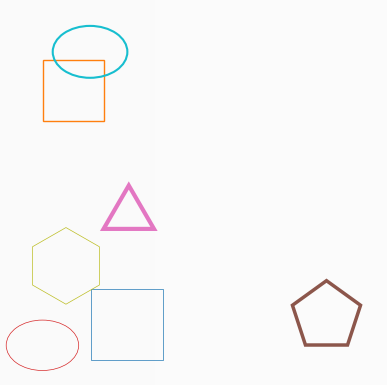[{"shape": "square", "thickness": 0.5, "radius": 0.46, "center": [0.328, 0.157]}, {"shape": "square", "thickness": 1, "radius": 0.4, "center": [0.19, 0.764]}, {"shape": "oval", "thickness": 0.5, "radius": 0.47, "center": [0.11, 0.103]}, {"shape": "pentagon", "thickness": 2.5, "radius": 0.46, "center": [0.843, 0.179]}, {"shape": "triangle", "thickness": 3, "radius": 0.38, "center": [0.332, 0.443]}, {"shape": "hexagon", "thickness": 0.5, "radius": 0.5, "center": [0.17, 0.309]}, {"shape": "oval", "thickness": 1.5, "radius": 0.48, "center": [0.232, 0.865]}]